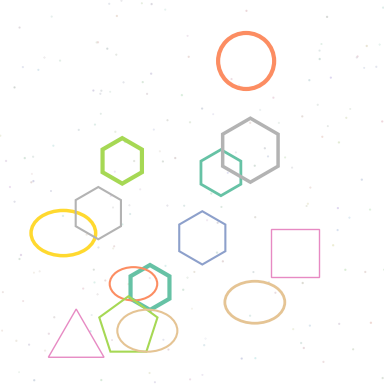[{"shape": "hexagon", "thickness": 3, "radius": 0.29, "center": [0.39, 0.253]}, {"shape": "hexagon", "thickness": 2, "radius": 0.3, "center": [0.574, 0.552]}, {"shape": "oval", "thickness": 1.5, "radius": 0.31, "center": [0.347, 0.263]}, {"shape": "circle", "thickness": 3, "radius": 0.36, "center": [0.639, 0.842]}, {"shape": "hexagon", "thickness": 1.5, "radius": 0.35, "center": [0.525, 0.382]}, {"shape": "square", "thickness": 1, "radius": 0.31, "center": [0.766, 0.343]}, {"shape": "triangle", "thickness": 1, "radius": 0.42, "center": [0.198, 0.114]}, {"shape": "pentagon", "thickness": 1.5, "radius": 0.4, "center": [0.333, 0.151]}, {"shape": "hexagon", "thickness": 3, "radius": 0.3, "center": [0.318, 0.582]}, {"shape": "oval", "thickness": 2.5, "radius": 0.42, "center": [0.165, 0.395]}, {"shape": "oval", "thickness": 1.5, "radius": 0.39, "center": [0.383, 0.141]}, {"shape": "oval", "thickness": 2, "radius": 0.39, "center": [0.662, 0.215]}, {"shape": "hexagon", "thickness": 2.5, "radius": 0.42, "center": [0.65, 0.61]}, {"shape": "hexagon", "thickness": 1.5, "radius": 0.34, "center": [0.255, 0.446]}]